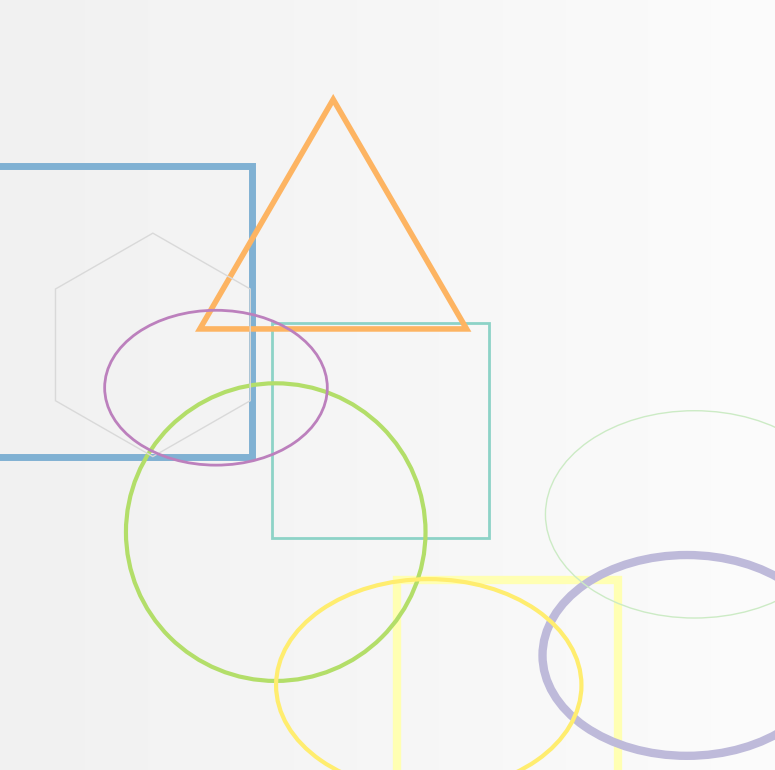[{"shape": "square", "thickness": 1, "radius": 0.7, "center": [0.491, 0.441]}, {"shape": "square", "thickness": 3, "radius": 0.71, "center": [0.655, 0.104]}, {"shape": "oval", "thickness": 3, "radius": 0.93, "center": [0.886, 0.149]}, {"shape": "square", "thickness": 2.5, "radius": 0.94, "center": [0.136, 0.595]}, {"shape": "triangle", "thickness": 2, "radius": 0.99, "center": [0.43, 0.672]}, {"shape": "circle", "thickness": 1.5, "radius": 0.97, "center": [0.356, 0.309]}, {"shape": "hexagon", "thickness": 0.5, "radius": 0.73, "center": [0.197, 0.552]}, {"shape": "oval", "thickness": 1, "radius": 0.72, "center": [0.279, 0.496]}, {"shape": "oval", "thickness": 0.5, "radius": 0.96, "center": [0.896, 0.332]}, {"shape": "oval", "thickness": 1.5, "radius": 0.99, "center": [0.553, 0.11]}]